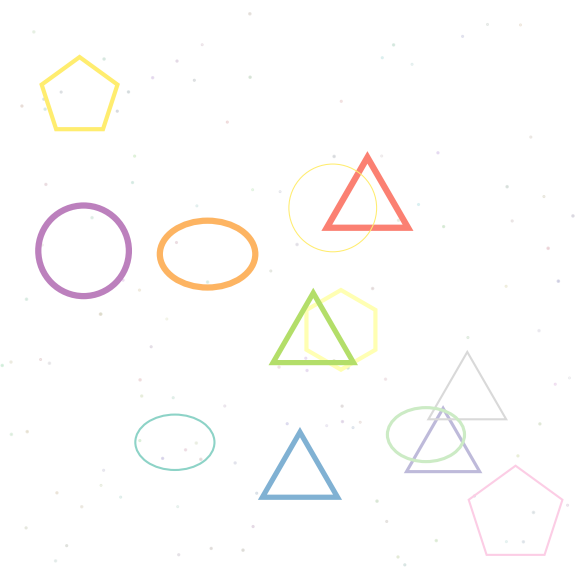[{"shape": "oval", "thickness": 1, "radius": 0.34, "center": [0.303, 0.233]}, {"shape": "hexagon", "thickness": 2, "radius": 0.34, "center": [0.59, 0.428]}, {"shape": "triangle", "thickness": 1.5, "radius": 0.37, "center": [0.767, 0.219]}, {"shape": "triangle", "thickness": 3, "radius": 0.41, "center": [0.636, 0.645]}, {"shape": "triangle", "thickness": 2.5, "radius": 0.38, "center": [0.519, 0.176]}, {"shape": "oval", "thickness": 3, "radius": 0.41, "center": [0.359, 0.559]}, {"shape": "triangle", "thickness": 2.5, "radius": 0.4, "center": [0.542, 0.411]}, {"shape": "pentagon", "thickness": 1, "radius": 0.43, "center": [0.893, 0.107]}, {"shape": "triangle", "thickness": 1, "radius": 0.39, "center": [0.809, 0.312]}, {"shape": "circle", "thickness": 3, "radius": 0.39, "center": [0.145, 0.565]}, {"shape": "oval", "thickness": 1.5, "radius": 0.33, "center": [0.738, 0.247]}, {"shape": "pentagon", "thickness": 2, "radius": 0.35, "center": [0.138, 0.831]}, {"shape": "circle", "thickness": 0.5, "radius": 0.38, "center": [0.576, 0.639]}]